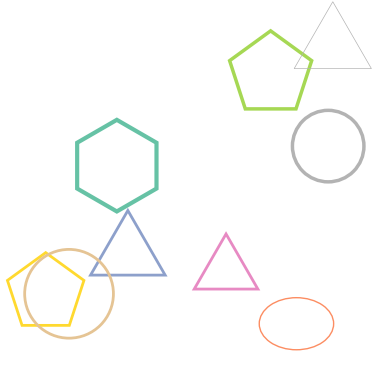[{"shape": "hexagon", "thickness": 3, "radius": 0.59, "center": [0.303, 0.57]}, {"shape": "oval", "thickness": 1, "radius": 0.48, "center": [0.77, 0.159]}, {"shape": "triangle", "thickness": 2, "radius": 0.56, "center": [0.332, 0.341]}, {"shape": "triangle", "thickness": 2, "radius": 0.48, "center": [0.587, 0.297]}, {"shape": "pentagon", "thickness": 2.5, "radius": 0.56, "center": [0.703, 0.808]}, {"shape": "pentagon", "thickness": 2, "radius": 0.52, "center": [0.119, 0.239]}, {"shape": "circle", "thickness": 2, "radius": 0.58, "center": [0.179, 0.237]}, {"shape": "triangle", "thickness": 0.5, "radius": 0.58, "center": [0.864, 0.88]}, {"shape": "circle", "thickness": 2.5, "radius": 0.46, "center": [0.852, 0.621]}]